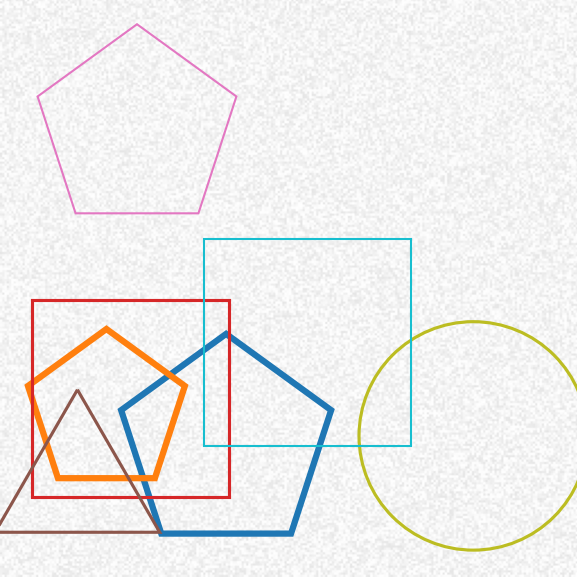[{"shape": "pentagon", "thickness": 3, "radius": 0.96, "center": [0.392, 0.23]}, {"shape": "pentagon", "thickness": 3, "radius": 0.71, "center": [0.184, 0.287]}, {"shape": "square", "thickness": 1.5, "radius": 0.85, "center": [0.226, 0.309]}, {"shape": "triangle", "thickness": 1.5, "radius": 0.82, "center": [0.134, 0.16]}, {"shape": "pentagon", "thickness": 1, "radius": 0.9, "center": [0.237, 0.776]}, {"shape": "circle", "thickness": 1.5, "radius": 0.99, "center": [0.819, 0.244]}, {"shape": "square", "thickness": 1, "radius": 0.89, "center": [0.533, 0.407]}]